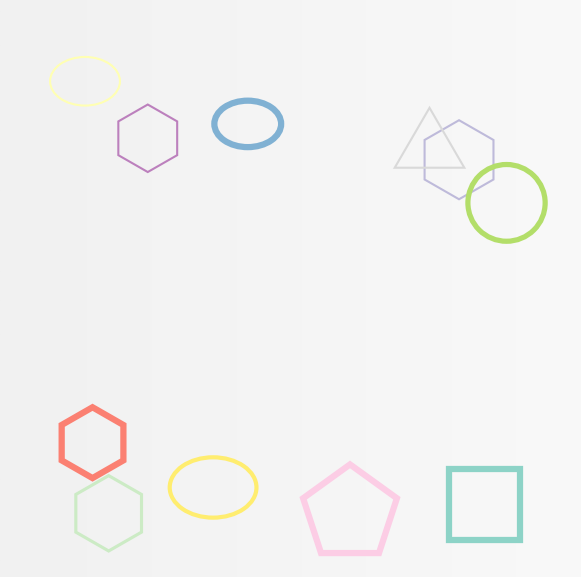[{"shape": "square", "thickness": 3, "radius": 0.3, "center": [0.834, 0.126]}, {"shape": "oval", "thickness": 1, "radius": 0.3, "center": [0.146, 0.858]}, {"shape": "hexagon", "thickness": 1, "radius": 0.34, "center": [0.79, 0.723]}, {"shape": "hexagon", "thickness": 3, "radius": 0.31, "center": [0.159, 0.233]}, {"shape": "oval", "thickness": 3, "radius": 0.29, "center": [0.426, 0.785]}, {"shape": "circle", "thickness": 2.5, "radius": 0.33, "center": [0.871, 0.648]}, {"shape": "pentagon", "thickness": 3, "radius": 0.42, "center": [0.602, 0.11]}, {"shape": "triangle", "thickness": 1, "radius": 0.35, "center": [0.739, 0.743]}, {"shape": "hexagon", "thickness": 1, "radius": 0.29, "center": [0.254, 0.76]}, {"shape": "hexagon", "thickness": 1.5, "radius": 0.33, "center": [0.187, 0.11]}, {"shape": "oval", "thickness": 2, "radius": 0.37, "center": [0.367, 0.155]}]